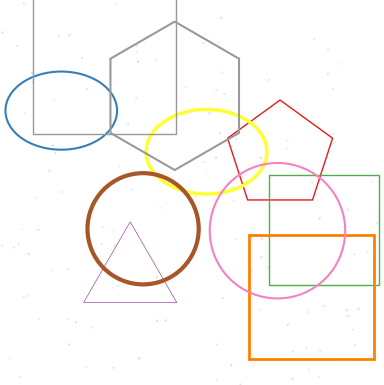[{"shape": "pentagon", "thickness": 1, "radius": 0.72, "center": [0.727, 0.597]}, {"shape": "oval", "thickness": 1.5, "radius": 0.72, "center": [0.159, 0.713]}, {"shape": "square", "thickness": 1, "radius": 0.71, "center": [0.842, 0.402]}, {"shape": "triangle", "thickness": 0.5, "radius": 0.7, "center": [0.338, 0.284]}, {"shape": "square", "thickness": 2, "radius": 0.81, "center": [0.809, 0.229]}, {"shape": "oval", "thickness": 2.5, "radius": 0.79, "center": [0.536, 0.606]}, {"shape": "circle", "thickness": 3, "radius": 0.72, "center": [0.372, 0.406]}, {"shape": "circle", "thickness": 1.5, "radius": 0.88, "center": [0.721, 0.401]}, {"shape": "square", "thickness": 1, "radius": 0.93, "center": [0.271, 0.838]}, {"shape": "hexagon", "thickness": 1.5, "radius": 0.96, "center": [0.454, 0.751]}]